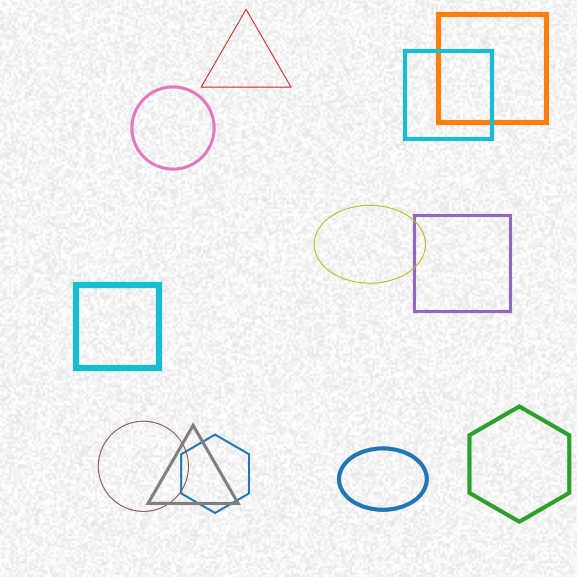[{"shape": "hexagon", "thickness": 1, "radius": 0.34, "center": [0.372, 0.179]}, {"shape": "oval", "thickness": 2, "radius": 0.38, "center": [0.663, 0.17]}, {"shape": "square", "thickness": 2.5, "radius": 0.47, "center": [0.851, 0.882]}, {"shape": "hexagon", "thickness": 2, "radius": 0.5, "center": [0.899, 0.196]}, {"shape": "triangle", "thickness": 0.5, "radius": 0.45, "center": [0.426, 0.893]}, {"shape": "square", "thickness": 1.5, "radius": 0.42, "center": [0.8, 0.544]}, {"shape": "circle", "thickness": 0.5, "radius": 0.39, "center": [0.248, 0.192]}, {"shape": "circle", "thickness": 1.5, "radius": 0.36, "center": [0.3, 0.777]}, {"shape": "triangle", "thickness": 1.5, "radius": 0.45, "center": [0.334, 0.172]}, {"shape": "oval", "thickness": 0.5, "radius": 0.48, "center": [0.64, 0.576]}, {"shape": "square", "thickness": 3, "radius": 0.36, "center": [0.203, 0.434]}, {"shape": "square", "thickness": 2, "radius": 0.38, "center": [0.777, 0.835]}]